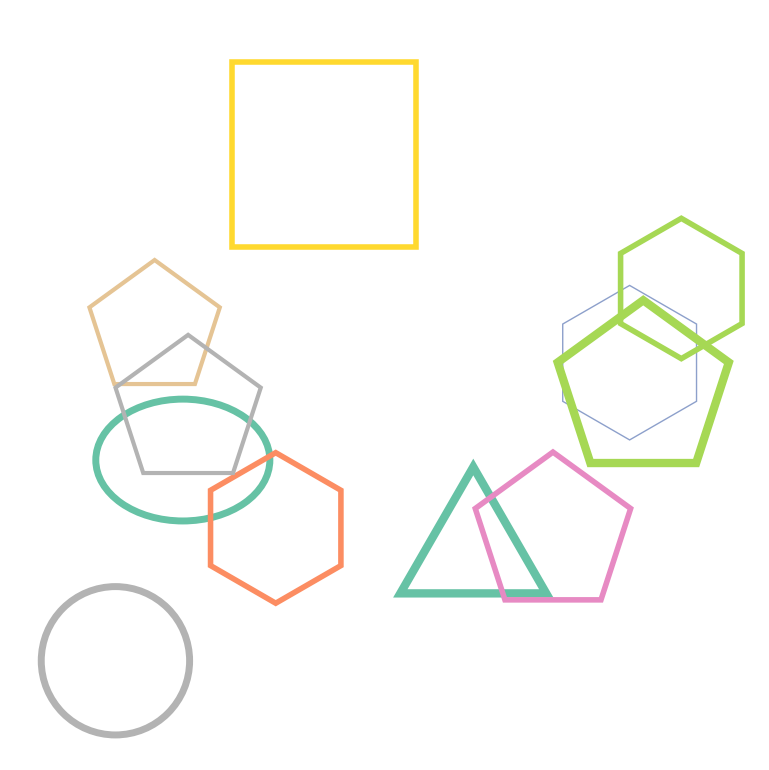[{"shape": "triangle", "thickness": 3, "radius": 0.55, "center": [0.615, 0.284]}, {"shape": "oval", "thickness": 2.5, "radius": 0.57, "center": [0.237, 0.403]}, {"shape": "hexagon", "thickness": 2, "radius": 0.49, "center": [0.358, 0.314]}, {"shape": "hexagon", "thickness": 0.5, "radius": 0.5, "center": [0.818, 0.529]}, {"shape": "pentagon", "thickness": 2, "radius": 0.53, "center": [0.718, 0.307]}, {"shape": "pentagon", "thickness": 3, "radius": 0.58, "center": [0.835, 0.493]}, {"shape": "hexagon", "thickness": 2, "radius": 0.46, "center": [0.885, 0.625]}, {"shape": "square", "thickness": 2, "radius": 0.6, "center": [0.421, 0.799]}, {"shape": "pentagon", "thickness": 1.5, "radius": 0.45, "center": [0.201, 0.573]}, {"shape": "circle", "thickness": 2.5, "radius": 0.48, "center": [0.15, 0.142]}, {"shape": "pentagon", "thickness": 1.5, "radius": 0.5, "center": [0.244, 0.466]}]